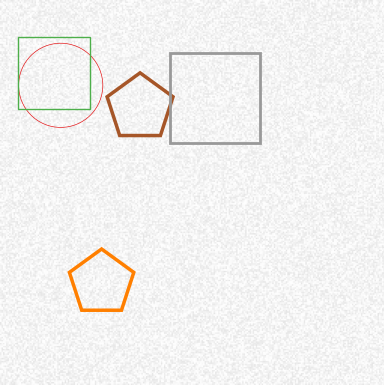[{"shape": "circle", "thickness": 0.5, "radius": 0.55, "center": [0.158, 0.778]}, {"shape": "square", "thickness": 1, "radius": 0.46, "center": [0.14, 0.81]}, {"shape": "pentagon", "thickness": 2.5, "radius": 0.44, "center": [0.264, 0.265]}, {"shape": "pentagon", "thickness": 2.5, "radius": 0.45, "center": [0.364, 0.721]}, {"shape": "square", "thickness": 2, "radius": 0.58, "center": [0.559, 0.746]}]